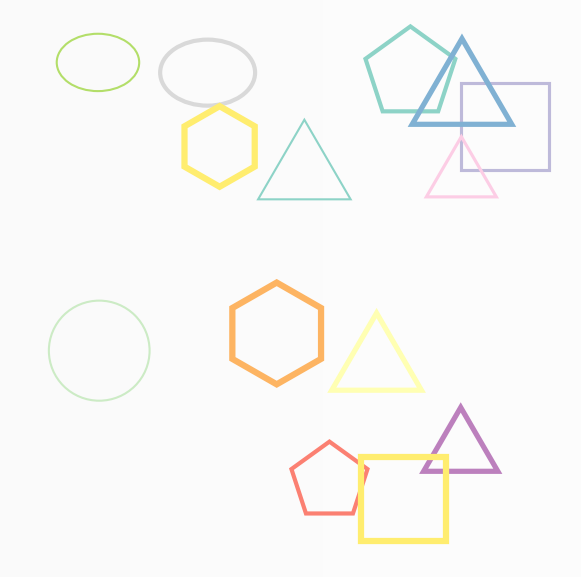[{"shape": "triangle", "thickness": 1, "radius": 0.46, "center": [0.524, 0.7]}, {"shape": "pentagon", "thickness": 2, "radius": 0.41, "center": [0.706, 0.872]}, {"shape": "triangle", "thickness": 2.5, "radius": 0.45, "center": [0.648, 0.368]}, {"shape": "square", "thickness": 1.5, "radius": 0.38, "center": [0.869, 0.78]}, {"shape": "pentagon", "thickness": 2, "radius": 0.34, "center": [0.567, 0.166]}, {"shape": "triangle", "thickness": 2.5, "radius": 0.49, "center": [0.795, 0.833]}, {"shape": "hexagon", "thickness": 3, "radius": 0.44, "center": [0.476, 0.422]}, {"shape": "oval", "thickness": 1, "radius": 0.35, "center": [0.169, 0.891]}, {"shape": "triangle", "thickness": 1.5, "radius": 0.35, "center": [0.794, 0.693]}, {"shape": "oval", "thickness": 2, "radius": 0.41, "center": [0.357, 0.873]}, {"shape": "triangle", "thickness": 2.5, "radius": 0.37, "center": [0.793, 0.22]}, {"shape": "circle", "thickness": 1, "radius": 0.43, "center": [0.171, 0.392]}, {"shape": "hexagon", "thickness": 3, "radius": 0.35, "center": [0.378, 0.746]}, {"shape": "square", "thickness": 3, "radius": 0.36, "center": [0.694, 0.135]}]